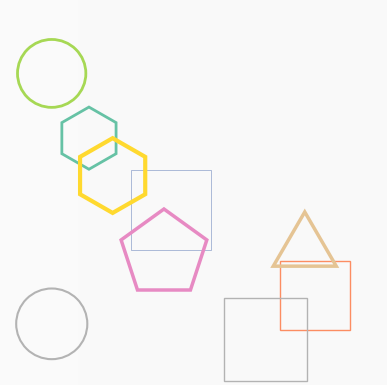[{"shape": "hexagon", "thickness": 2, "radius": 0.4, "center": [0.23, 0.641]}, {"shape": "square", "thickness": 1, "radius": 0.45, "center": [0.813, 0.232]}, {"shape": "square", "thickness": 0.5, "radius": 0.52, "center": [0.442, 0.455]}, {"shape": "pentagon", "thickness": 2.5, "radius": 0.58, "center": [0.423, 0.341]}, {"shape": "circle", "thickness": 2, "radius": 0.44, "center": [0.133, 0.809]}, {"shape": "hexagon", "thickness": 3, "radius": 0.49, "center": [0.291, 0.544]}, {"shape": "triangle", "thickness": 2.5, "radius": 0.47, "center": [0.786, 0.356]}, {"shape": "circle", "thickness": 1.5, "radius": 0.46, "center": [0.134, 0.159]}, {"shape": "square", "thickness": 1, "radius": 0.54, "center": [0.685, 0.118]}]